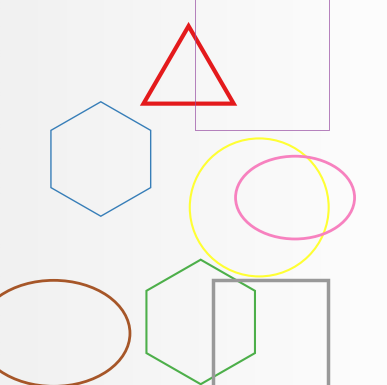[{"shape": "triangle", "thickness": 3, "radius": 0.67, "center": [0.487, 0.798]}, {"shape": "hexagon", "thickness": 1, "radius": 0.74, "center": [0.26, 0.587]}, {"shape": "hexagon", "thickness": 1.5, "radius": 0.81, "center": [0.518, 0.164]}, {"shape": "square", "thickness": 0.5, "radius": 0.86, "center": [0.675, 0.835]}, {"shape": "circle", "thickness": 1.5, "radius": 0.9, "center": [0.669, 0.461]}, {"shape": "oval", "thickness": 2, "radius": 0.98, "center": [0.139, 0.134]}, {"shape": "oval", "thickness": 2, "radius": 0.77, "center": [0.761, 0.487]}, {"shape": "square", "thickness": 2.5, "radius": 0.74, "center": [0.697, 0.124]}]